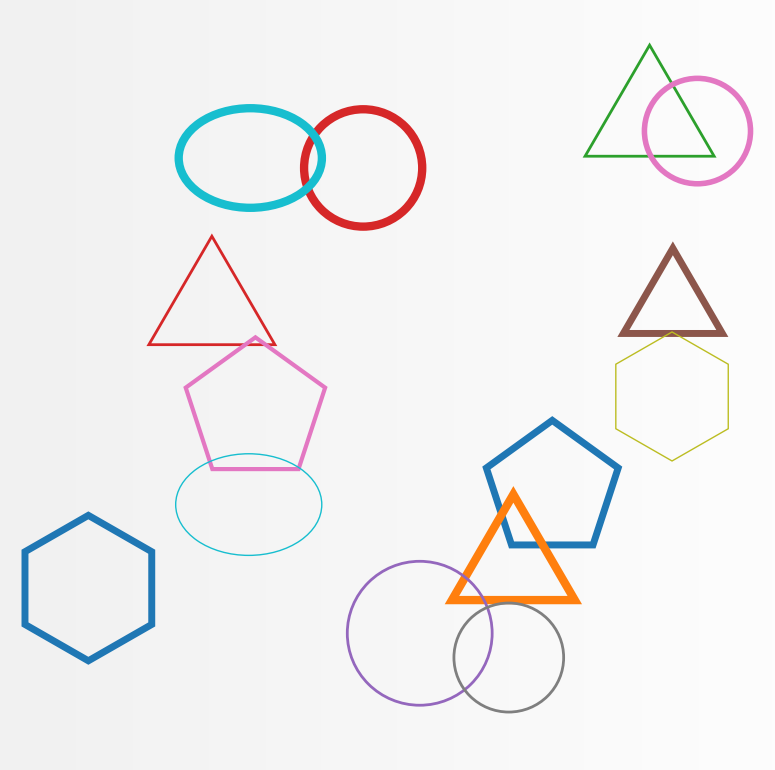[{"shape": "hexagon", "thickness": 2.5, "radius": 0.47, "center": [0.114, 0.236]}, {"shape": "pentagon", "thickness": 2.5, "radius": 0.45, "center": [0.713, 0.365]}, {"shape": "triangle", "thickness": 3, "radius": 0.46, "center": [0.662, 0.266]}, {"shape": "triangle", "thickness": 1, "radius": 0.48, "center": [0.838, 0.845]}, {"shape": "circle", "thickness": 3, "radius": 0.38, "center": [0.469, 0.782]}, {"shape": "triangle", "thickness": 1, "radius": 0.47, "center": [0.273, 0.599]}, {"shape": "circle", "thickness": 1, "radius": 0.47, "center": [0.542, 0.178]}, {"shape": "triangle", "thickness": 2.5, "radius": 0.37, "center": [0.868, 0.604]}, {"shape": "pentagon", "thickness": 1.5, "radius": 0.47, "center": [0.33, 0.467]}, {"shape": "circle", "thickness": 2, "radius": 0.34, "center": [0.9, 0.83]}, {"shape": "circle", "thickness": 1, "radius": 0.35, "center": [0.657, 0.146]}, {"shape": "hexagon", "thickness": 0.5, "radius": 0.42, "center": [0.867, 0.485]}, {"shape": "oval", "thickness": 3, "radius": 0.46, "center": [0.323, 0.795]}, {"shape": "oval", "thickness": 0.5, "radius": 0.47, "center": [0.321, 0.345]}]